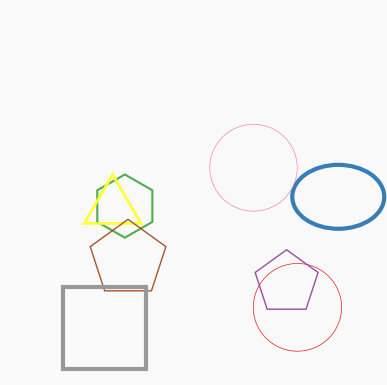[{"shape": "circle", "thickness": 0.5, "radius": 0.57, "center": [0.768, 0.202]}, {"shape": "oval", "thickness": 3, "radius": 0.59, "center": [0.873, 0.489]}, {"shape": "hexagon", "thickness": 1.5, "radius": 0.41, "center": [0.322, 0.465]}, {"shape": "pentagon", "thickness": 1, "radius": 0.43, "center": [0.74, 0.266]}, {"shape": "triangle", "thickness": 2, "radius": 0.42, "center": [0.291, 0.462]}, {"shape": "pentagon", "thickness": 1, "radius": 0.51, "center": [0.33, 0.328]}, {"shape": "circle", "thickness": 0.5, "radius": 0.56, "center": [0.654, 0.564]}, {"shape": "square", "thickness": 3, "radius": 0.53, "center": [0.27, 0.147]}]